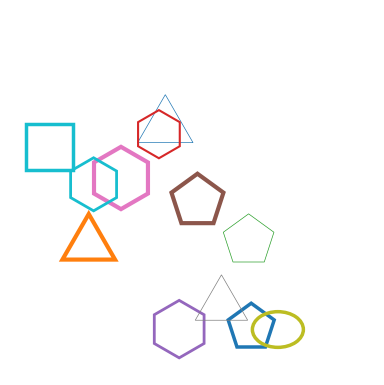[{"shape": "triangle", "thickness": 0.5, "radius": 0.42, "center": [0.429, 0.671]}, {"shape": "pentagon", "thickness": 2.5, "radius": 0.31, "center": [0.652, 0.15]}, {"shape": "triangle", "thickness": 3, "radius": 0.39, "center": [0.231, 0.365]}, {"shape": "pentagon", "thickness": 0.5, "radius": 0.35, "center": [0.646, 0.375]}, {"shape": "hexagon", "thickness": 1.5, "radius": 0.31, "center": [0.413, 0.651]}, {"shape": "hexagon", "thickness": 2, "radius": 0.37, "center": [0.465, 0.145]}, {"shape": "pentagon", "thickness": 3, "radius": 0.35, "center": [0.513, 0.478]}, {"shape": "hexagon", "thickness": 3, "radius": 0.4, "center": [0.314, 0.538]}, {"shape": "triangle", "thickness": 0.5, "radius": 0.39, "center": [0.575, 0.208]}, {"shape": "oval", "thickness": 2.5, "radius": 0.33, "center": [0.722, 0.144]}, {"shape": "hexagon", "thickness": 2, "radius": 0.34, "center": [0.243, 0.521]}, {"shape": "square", "thickness": 2.5, "radius": 0.3, "center": [0.129, 0.618]}]